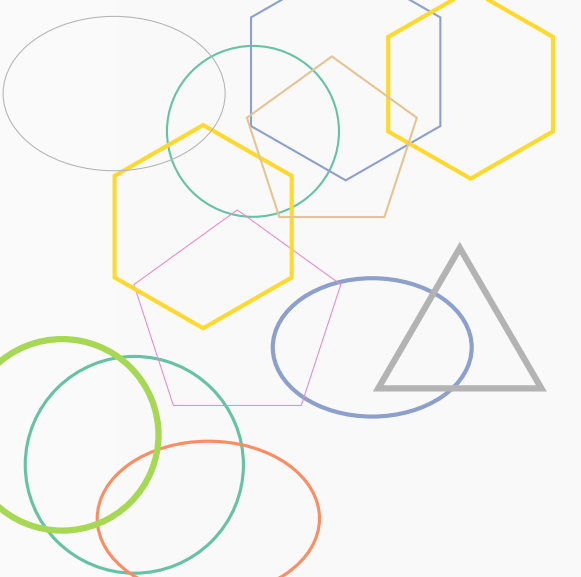[{"shape": "circle", "thickness": 1.5, "radius": 0.94, "center": [0.231, 0.194]}, {"shape": "circle", "thickness": 1, "radius": 0.74, "center": [0.435, 0.772]}, {"shape": "oval", "thickness": 1.5, "radius": 0.96, "center": [0.358, 0.101]}, {"shape": "hexagon", "thickness": 1, "radius": 0.94, "center": [0.595, 0.875]}, {"shape": "oval", "thickness": 2, "radius": 0.86, "center": [0.64, 0.398]}, {"shape": "pentagon", "thickness": 0.5, "radius": 0.94, "center": [0.408, 0.448]}, {"shape": "circle", "thickness": 3, "radius": 0.83, "center": [0.107, 0.246]}, {"shape": "hexagon", "thickness": 2, "radius": 0.88, "center": [0.35, 0.607]}, {"shape": "hexagon", "thickness": 2, "radius": 0.82, "center": [0.81, 0.853]}, {"shape": "pentagon", "thickness": 1, "radius": 0.77, "center": [0.571, 0.748]}, {"shape": "oval", "thickness": 0.5, "radius": 0.95, "center": [0.196, 0.837]}, {"shape": "triangle", "thickness": 3, "radius": 0.81, "center": [0.791, 0.408]}]